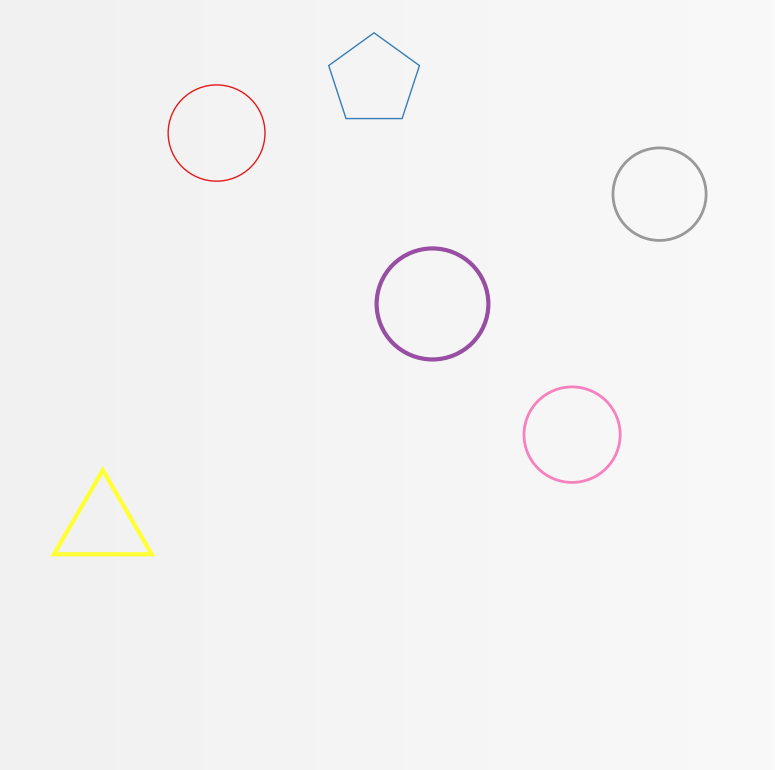[{"shape": "circle", "thickness": 0.5, "radius": 0.31, "center": [0.279, 0.827]}, {"shape": "pentagon", "thickness": 0.5, "radius": 0.31, "center": [0.483, 0.896]}, {"shape": "circle", "thickness": 1.5, "radius": 0.36, "center": [0.558, 0.605]}, {"shape": "triangle", "thickness": 1.5, "radius": 0.36, "center": [0.133, 0.317]}, {"shape": "circle", "thickness": 1, "radius": 0.31, "center": [0.738, 0.436]}, {"shape": "circle", "thickness": 1, "radius": 0.3, "center": [0.851, 0.748]}]